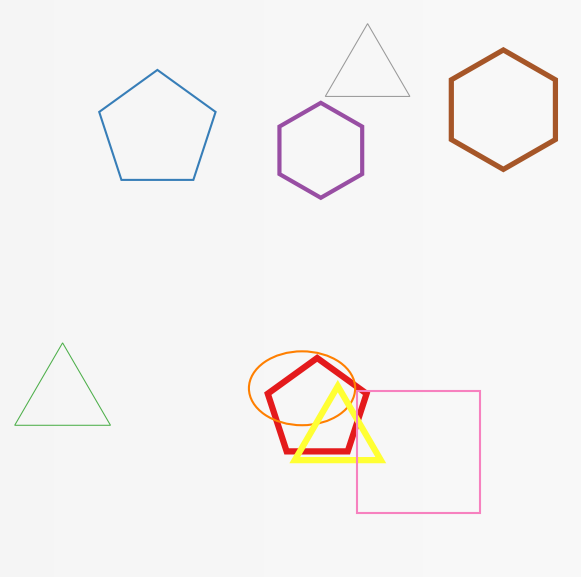[{"shape": "pentagon", "thickness": 3, "radius": 0.45, "center": [0.546, 0.29]}, {"shape": "pentagon", "thickness": 1, "radius": 0.53, "center": [0.271, 0.773]}, {"shape": "triangle", "thickness": 0.5, "radius": 0.48, "center": [0.108, 0.31]}, {"shape": "hexagon", "thickness": 2, "radius": 0.41, "center": [0.552, 0.739]}, {"shape": "oval", "thickness": 1, "radius": 0.46, "center": [0.52, 0.327]}, {"shape": "triangle", "thickness": 3, "radius": 0.43, "center": [0.581, 0.245]}, {"shape": "hexagon", "thickness": 2.5, "radius": 0.52, "center": [0.866, 0.809]}, {"shape": "square", "thickness": 1, "radius": 0.53, "center": [0.72, 0.216]}, {"shape": "triangle", "thickness": 0.5, "radius": 0.42, "center": [0.632, 0.874]}]